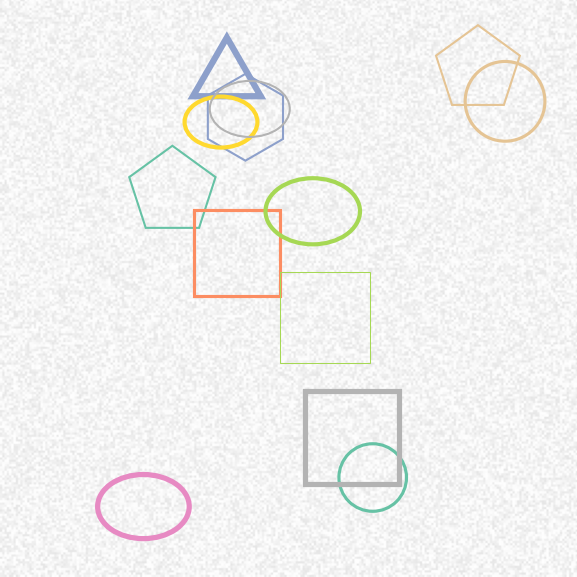[{"shape": "circle", "thickness": 1.5, "radius": 0.29, "center": [0.645, 0.172]}, {"shape": "pentagon", "thickness": 1, "radius": 0.39, "center": [0.299, 0.668]}, {"shape": "square", "thickness": 1.5, "radius": 0.37, "center": [0.41, 0.561]}, {"shape": "triangle", "thickness": 3, "radius": 0.34, "center": [0.393, 0.866]}, {"shape": "hexagon", "thickness": 1, "radius": 0.38, "center": [0.425, 0.796]}, {"shape": "oval", "thickness": 2.5, "radius": 0.4, "center": [0.248, 0.122]}, {"shape": "square", "thickness": 0.5, "radius": 0.39, "center": [0.563, 0.449]}, {"shape": "oval", "thickness": 2, "radius": 0.41, "center": [0.542, 0.633]}, {"shape": "oval", "thickness": 2, "radius": 0.32, "center": [0.383, 0.788]}, {"shape": "circle", "thickness": 1.5, "radius": 0.35, "center": [0.875, 0.824]}, {"shape": "pentagon", "thickness": 1, "radius": 0.38, "center": [0.828, 0.879]}, {"shape": "oval", "thickness": 1, "radius": 0.35, "center": [0.433, 0.811]}, {"shape": "square", "thickness": 2.5, "radius": 0.41, "center": [0.609, 0.241]}]